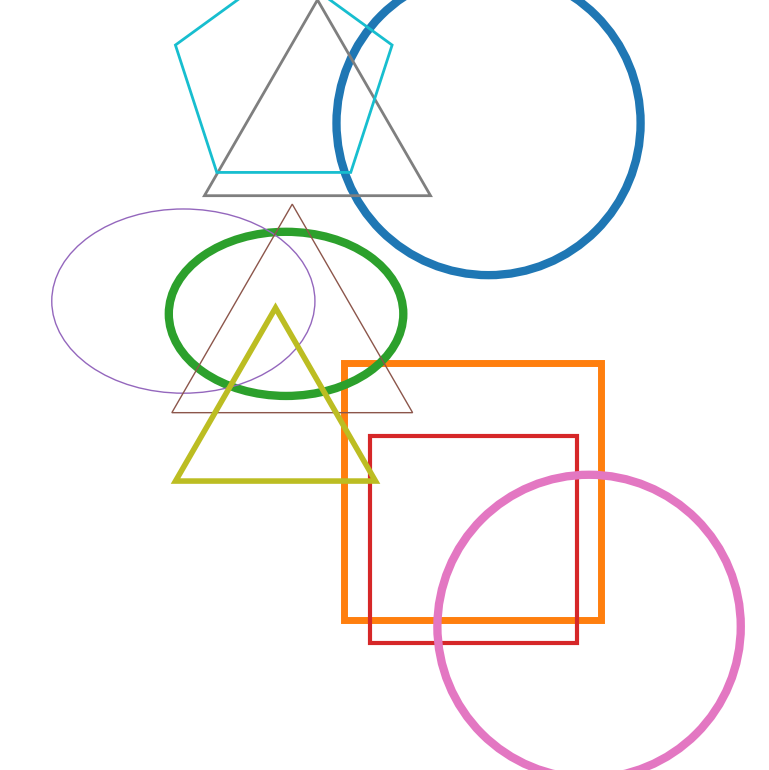[{"shape": "circle", "thickness": 3, "radius": 0.99, "center": [0.634, 0.84]}, {"shape": "square", "thickness": 2.5, "radius": 0.84, "center": [0.614, 0.362]}, {"shape": "oval", "thickness": 3, "radius": 0.76, "center": [0.372, 0.592]}, {"shape": "square", "thickness": 1.5, "radius": 0.67, "center": [0.615, 0.3]}, {"shape": "oval", "thickness": 0.5, "radius": 0.85, "center": [0.238, 0.609]}, {"shape": "triangle", "thickness": 0.5, "radius": 0.9, "center": [0.38, 0.554]}, {"shape": "circle", "thickness": 3, "radius": 0.99, "center": [0.765, 0.186]}, {"shape": "triangle", "thickness": 1, "radius": 0.85, "center": [0.412, 0.831]}, {"shape": "triangle", "thickness": 2, "radius": 0.75, "center": [0.358, 0.45]}, {"shape": "pentagon", "thickness": 1, "radius": 0.74, "center": [0.369, 0.896]}]